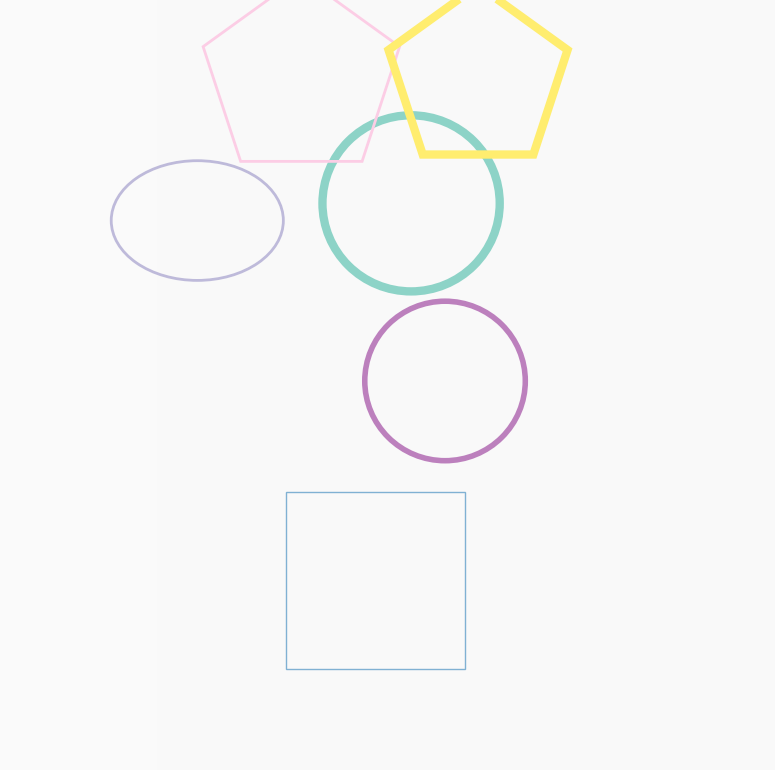[{"shape": "circle", "thickness": 3, "radius": 0.57, "center": [0.53, 0.736]}, {"shape": "oval", "thickness": 1, "radius": 0.56, "center": [0.255, 0.714]}, {"shape": "square", "thickness": 0.5, "radius": 0.58, "center": [0.484, 0.247]}, {"shape": "pentagon", "thickness": 1, "radius": 0.67, "center": [0.389, 0.898]}, {"shape": "circle", "thickness": 2, "radius": 0.52, "center": [0.574, 0.505]}, {"shape": "pentagon", "thickness": 3, "radius": 0.61, "center": [0.617, 0.898]}]